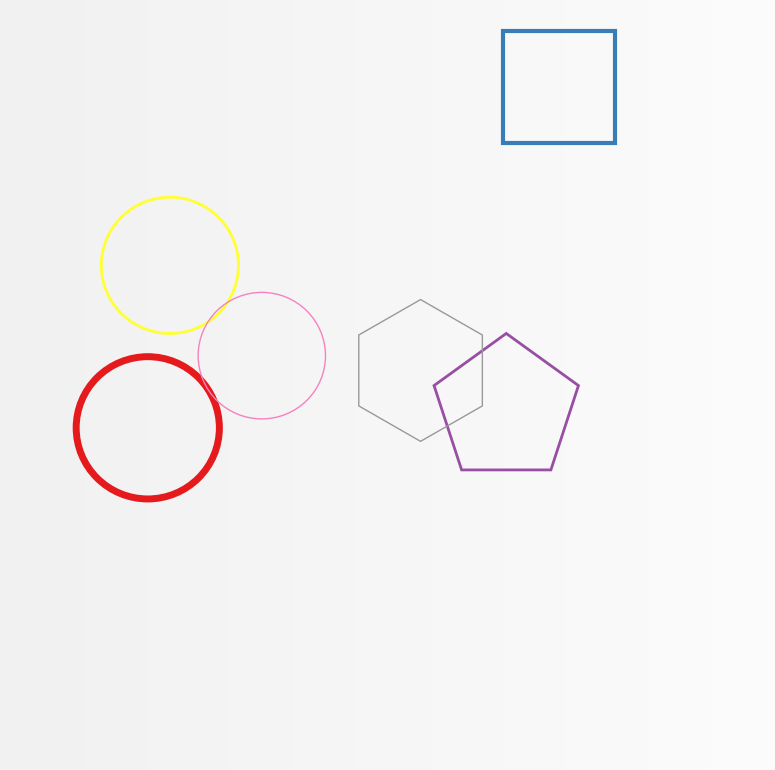[{"shape": "circle", "thickness": 2.5, "radius": 0.46, "center": [0.191, 0.444]}, {"shape": "square", "thickness": 1.5, "radius": 0.36, "center": [0.722, 0.887]}, {"shape": "pentagon", "thickness": 1, "radius": 0.49, "center": [0.653, 0.469]}, {"shape": "circle", "thickness": 1, "radius": 0.44, "center": [0.219, 0.655]}, {"shape": "circle", "thickness": 0.5, "radius": 0.41, "center": [0.338, 0.538]}, {"shape": "hexagon", "thickness": 0.5, "radius": 0.46, "center": [0.543, 0.519]}]